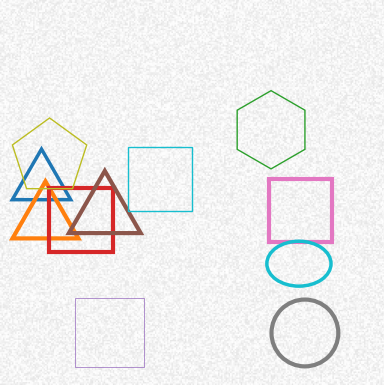[{"shape": "triangle", "thickness": 2.5, "radius": 0.44, "center": [0.108, 0.525]}, {"shape": "triangle", "thickness": 3, "radius": 0.49, "center": [0.118, 0.43]}, {"shape": "hexagon", "thickness": 1, "radius": 0.51, "center": [0.704, 0.663]}, {"shape": "square", "thickness": 3, "radius": 0.41, "center": [0.211, 0.429]}, {"shape": "square", "thickness": 0.5, "radius": 0.45, "center": [0.284, 0.136]}, {"shape": "triangle", "thickness": 3, "radius": 0.54, "center": [0.272, 0.448]}, {"shape": "square", "thickness": 3, "radius": 0.41, "center": [0.78, 0.453]}, {"shape": "circle", "thickness": 3, "radius": 0.43, "center": [0.792, 0.135]}, {"shape": "pentagon", "thickness": 1, "radius": 0.51, "center": [0.129, 0.592]}, {"shape": "square", "thickness": 1, "radius": 0.41, "center": [0.415, 0.535]}, {"shape": "oval", "thickness": 2.5, "radius": 0.42, "center": [0.776, 0.315]}]